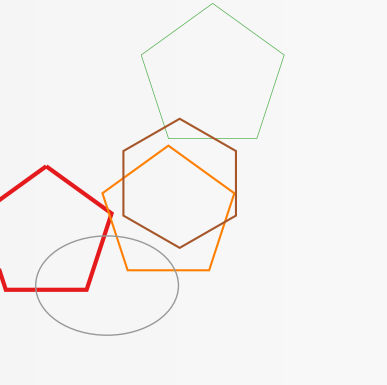[{"shape": "pentagon", "thickness": 3, "radius": 0.89, "center": [0.119, 0.391]}, {"shape": "pentagon", "thickness": 0.5, "radius": 0.97, "center": [0.549, 0.797]}, {"shape": "pentagon", "thickness": 1.5, "radius": 0.89, "center": [0.435, 0.443]}, {"shape": "hexagon", "thickness": 1.5, "radius": 0.84, "center": [0.464, 0.524]}, {"shape": "oval", "thickness": 1, "radius": 0.92, "center": [0.276, 0.258]}]